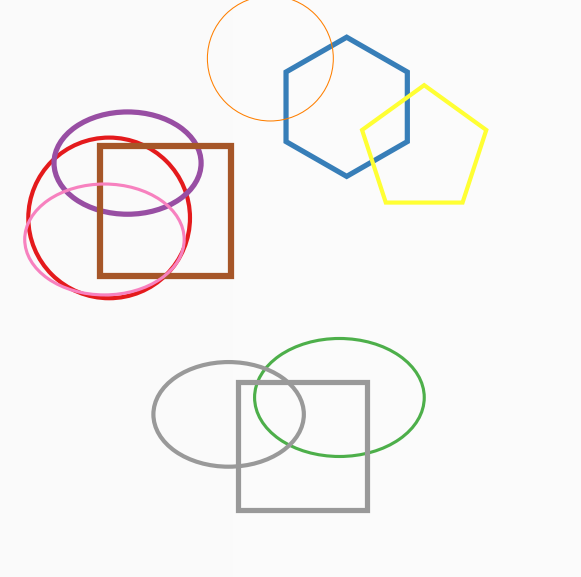[{"shape": "circle", "thickness": 2, "radius": 0.7, "center": [0.188, 0.622]}, {"shape": "hexagon", "thickness": 2.5, "radius": 0.6, "center": [0.596, 0.814]}, {"shape": "oval", "thickness": 1.5, "radius": 0.73, "center": [0.584, 0.311]}, {"shape": "oval", "thickness": 2.5, "radius": 0.63, "center": [0.219, 0.717]}, {"shape": "circle", "thickness": 0.5, "radius": 0.54, "center": [0.465, 0.898]}, {"shape": "pentagon", "thickness": 2, "radius": 0.56, "center": [0.73, 0.739]}, {"shape": "square", "thickness": 3, "radius": 0.56, "center": [0.285, 0.634]}, {"shape": "oval", "thickness": 1.5, "radius": 0.69, "center": [0.18, 0.584]}, {"shape": "square", "thickness": 2.5, "radius": 0.55, "center": [0.521, 0.227]}, {"shape": "oval", "thickness": 2, "radius": 0.65, "center": [0.393, 0.282]}]